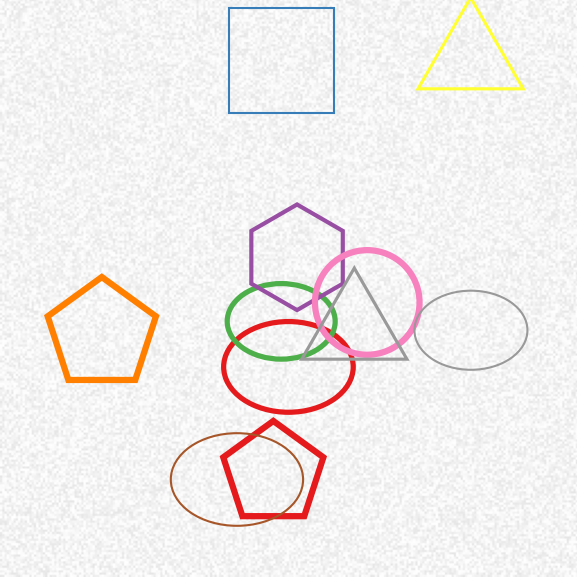[{"shape": "pentagon", "thickness": 3, "radius": 0.46, "center": [0.473, 0.179]}, {"shape": "oval", "thickness": 2.5, "radius": 0.56, "center": [0.499, 0.364]}, {"shape": "square", "thickness": 1, "radius": 0.46, "center": [0.487, 0.894]}, {"shape": "oval", "thickness": 2.5, "radius": 0.47, "center": [0.487, 0.443]}, {"shape": "hexagon", "thickness": 2, "radius": 0.46, "center": [0.514, 0.554]}, {"shape": "pentagon", "thickness": 3, "radius": 0.49, "center": [0.176, 0.421]}, {"shape": "triangle", "thickness": 1.5, "radius": 0.53, "center": [0.815, 0.898]}, {"shape": "oval", "thickness": 1, "radius": 0.57, "center": [0.41, 0.169]}, {"shape": "circle", "thickness": 3, "radius": 0.45, "center": [0.636, 0.475]}, {"shape": "oval", "thickness": 1, "radius": 0.49, "center": [0.815, 0.427]}, {"shape": "triangle", "thickness": 1.5, "radius": 0.53, "center": [0.614, 0.43]}]